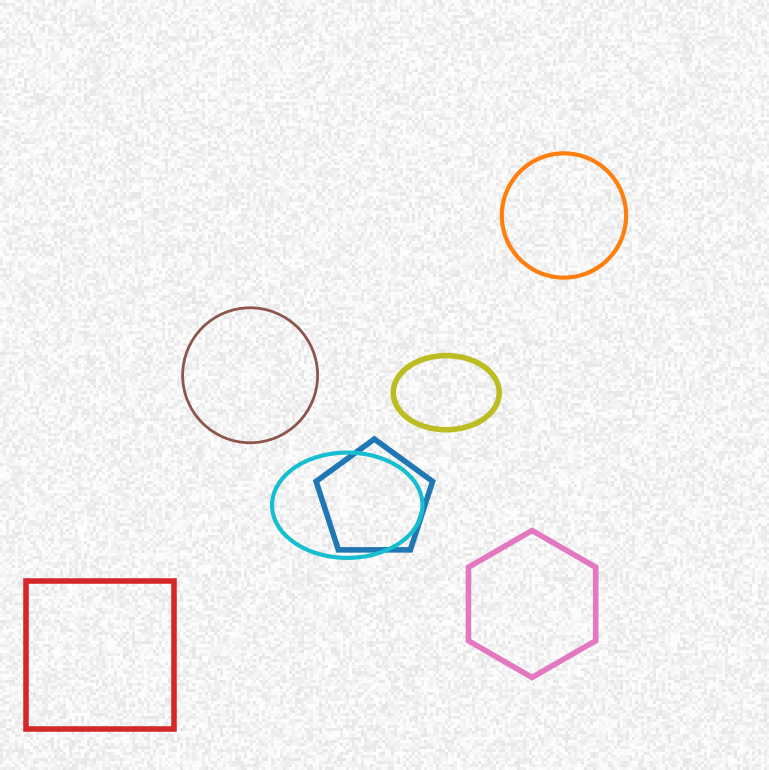[{"shape": "pentagon", "thickness": 2, "radius": 0.4, "center": [0.486, 0.35]}, {"shape": "circle", "thickness": 1.5, "radius": 0.4, "center": [0.732, 0.72]}, {"shape": "square", "thickness": 2, "radius": 0.48, "center": [0.13, 0.149]}, {"shape": "circle", "thickness": 1, "radius": 0.44, "center": [0.325, 0.513]}, {"shape": "hexagon", "thickness": 2, "radius": 0.48, "center": [0.691, 0.216]}, {"shape": "oval", "thickness": 2, "radius": 0.34, "center": [0.58, 0.49]}, {"shape": "oval", "thickness": 1.5, "radius": 0.49, "center": [0.451, 0.344]}]